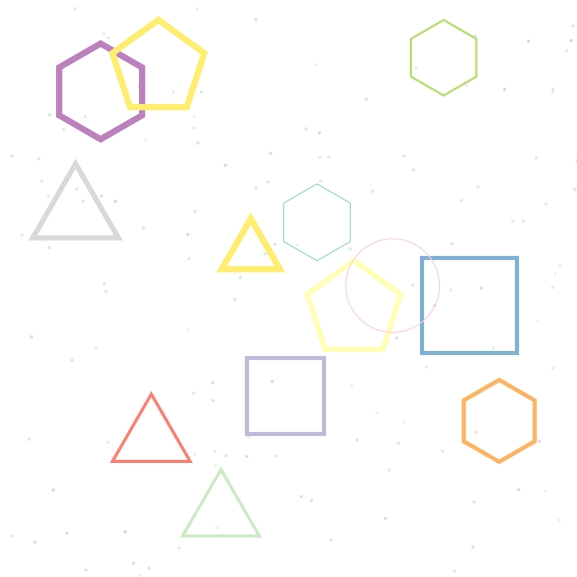[{"shape": "hexagon", "thickness": 0.5, "radius": 0.33, "center": [0.549, 0.614]}, {"shape": "pentagon", "thickness": 2.5, "radius": 0.43, "center": [0.613, 0.463]}, {"shape": "square", "thickness": 2, "radius": 0.33, "center": [0.495, 0.313]}, {"shape": "triangle", "thickness": 1.5, "radius": 0.39, "center": [0.262, 0.239]}, {"shape": "square", "thickness": 2, "radius": 0.41, "center": [0.813, 0.471]}, {"shape": "hexagon", "thickness": 2, "radius": 0.35, "center": [0.864, 0.27]}, {"shape": "hexagon", "thickness": 1, "radius": 0.33, "center": [0.768, 0.899]}, {"shape": "circle", "thickness": 0.5, "radius": 0.4, "center": [0.68, 0.505]}, {"shape": "triangle", "thickness": 2.5, "radius": 0.43, "center": [0.131, 0.63]}, {"shape": "hexagon", "thickness": 3, "radius": 0.41, "center": [0.174, 0.841]}, {"shape": "triangle", "thickness": 1.5, "radius": 0.38, "center": [0.383, 0.109]}, {"shape": "triangle", "thickness": 3, "radius": 0.29, "center": [0.434, 0.562]}, {"shape": "pentagon", "thickness": 3, "radius": 0.42, "center": [0.274, 0.881]}]